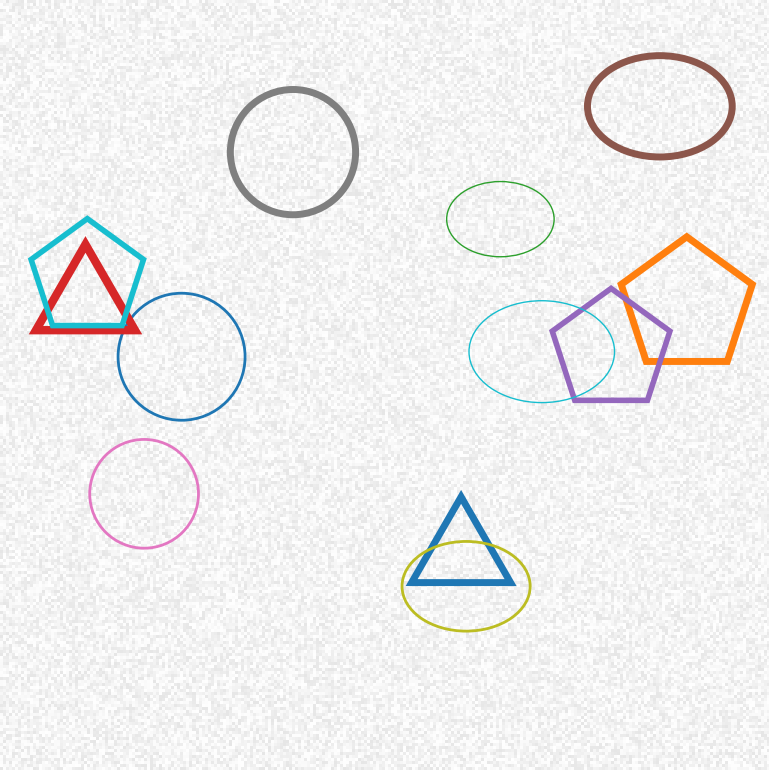[{"shape": "triangle", "thickness": 2.5, "radius": 0.37, "center": [0.599, 0.28]}, {"shape": "circle", "thickness": 1, "radius": 0.41, "center": [0.236, 0.537]}, {"shape": "pentagon", "thickness": 2.5, "radius": 0.45, "center": [0.892, 0.603]}, {"shape": "oval", "thickness": 0.5, "radius": 0.35, "center": [0.65, 0.715]}, {"shape": "triangle", "thickness": 3, "radius": 0.37, "center": [0.111, 0.608]}, {"shape": "pentagon", "thickness": 2, "radius": 0.4, "center": [0.794, 0.545]}, {"shape": "oval", "thickness": 2.5, "radius": 0.47, "center": [0.857, 0.862]}, {"shape": "circle", "thickness": 1, "radius": 0.35, "center": [0.187, 0.359]}, {"shape": "circle", "thickness": 2.5, "radius": 0.41, "center": [0.38, 0.802]}, {"shape": "oval", "thickness": 1, "radius": 0.42, "center": [0.605, 0.239]}, {"shape": "oval", "thickness": 0.5, "radius": 0.47, "center": [0.704, 0.543]}, {"shape": "pentagon", "thickness": 2, "radius": 0.38, "center": [0.113, 0.639]}]